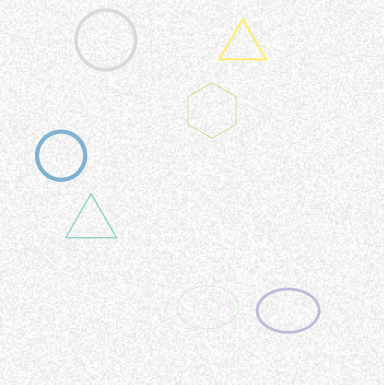[{"shape": "triangle", "thickness": 1, "radius": 0.38, "center": [0.237, 0.421]}, {"shape": "oval", "thickness": 2, "radius": 0.4, "center": [0.749, 0.193]}, {"shape": "circle", "thickness": 3, "radius": 0.31, "center": [0.159, 0.596]}, {"shape": "hexagon", "thickness": 0.5, "radius": 0.36, "center": [0.551, 0.713]}, {"shape": "circle", "thickness": 2.5, "radius": 0.39, "center": [0.275, 0.896]}, {"shape": "oval", "thickness": 0.5, "radius": 0.4, "center": [0.54, 0.202]}, {"shape": "triangle", "thickness": 1.5, "radius": 0.35, "center": [0.631, 0.881]}]